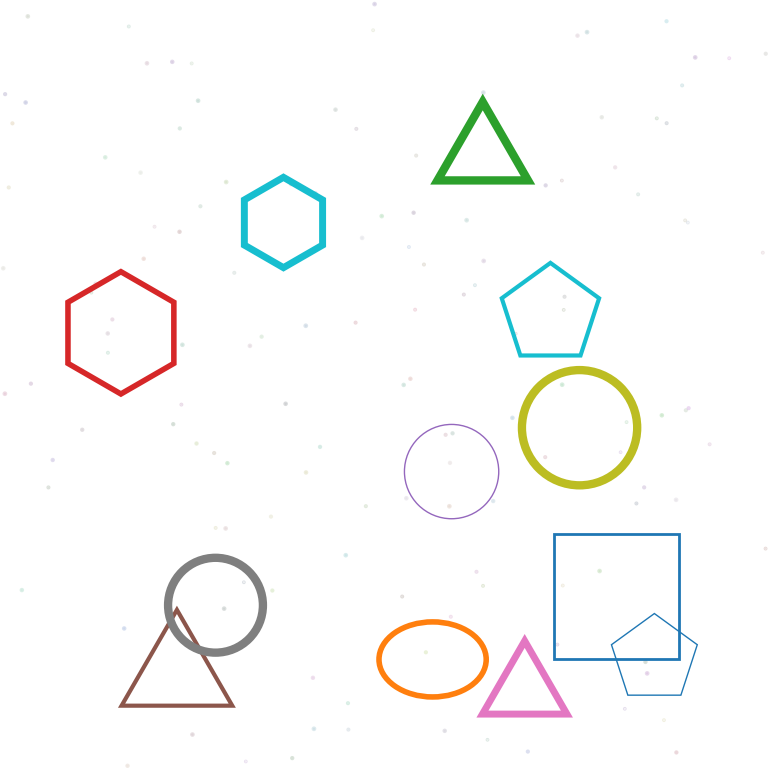[{"shape": "square", "thickness": 1, "radius": 0.4, "center": [0.801, 0.226]}, {"shape": "pentagon", "thickness": 0.5, "radius": 0.29, "center": [0.85, 0.145]}, {"shape": "oval", "thickness": 2, "radius": 0.35, "center": [0.562, 0.144]}, {"shape": "triangle", "thickness": 3, "radius": 0.34, "center": [0.627, 0.8]}, {"shape": "hexagon", "thickness": 2, "radius": 0.4, "center": [0.157, 0.568]}, {"shape": "circle", "thickness": 0.5, "radius": 0.31, "center": [0.586, 0.388]}, {"shape": "triangle", "thickness": 1.5, "radius": 0.41, "center": [0.23, 0.125]}, {"shape": "triangle", "thickness": 2.5, "radius": 0.32, "center": [0.681, 0.104]}, {"shape": "circle", "thickness": 3, "radius": 0.31, "center": [0.28, 0.214]}, {"shape": "circle", "thickness": 3, "radius": 0.37, "center": [0.753, 0.445]}, {"shape": "pentagon", "thickness": 1.5, "radius": 0.33, "center": [0.715, 0.592]}, {"shape": "hexagon", "thickness": 2.5, "radius": 0.29, "center": [0.368, 0.711]}]